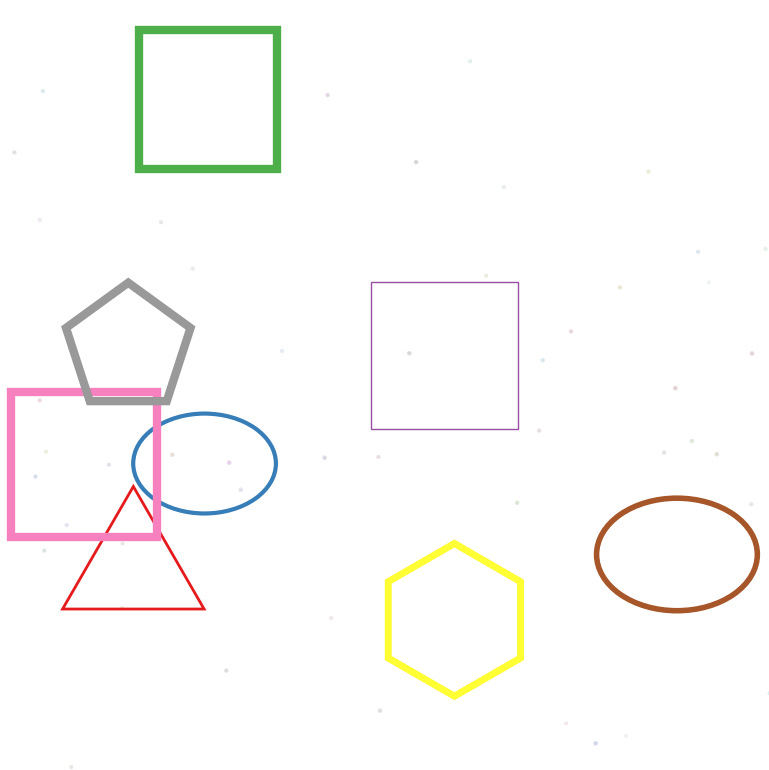[{"shape": "triangle", "thickness": 1, "radius": 0.53, "center": [0.173, 0.262]}, {"shape": "oval", "thickness": 1.5, "radius": 0.46, "center": [0.266, 0.398]}, {"shape": "square", "thickness": 3, "radius": 0.45, "center": [0.27, 0.871]}, {"shape": "square", "thickness": 0.5, "radius": 0.48, "center": [0.577, 0.538]}, {"shape": "hexagon", "thickness": 2.5, "radius": 0.5, "center": [0.59, 0.195]}, {"shape": "oval", "thickness": 2, "radius": 0.52, "center": [0.879, 0.28]}, {"shape": "square", "thickness": 3, "radius": 0.47, "center": [0.109, 0.397]}, {"shape": "pentagon", "thickness": 3, "radius": 0.43, "center": [0.167, 0.548]}]